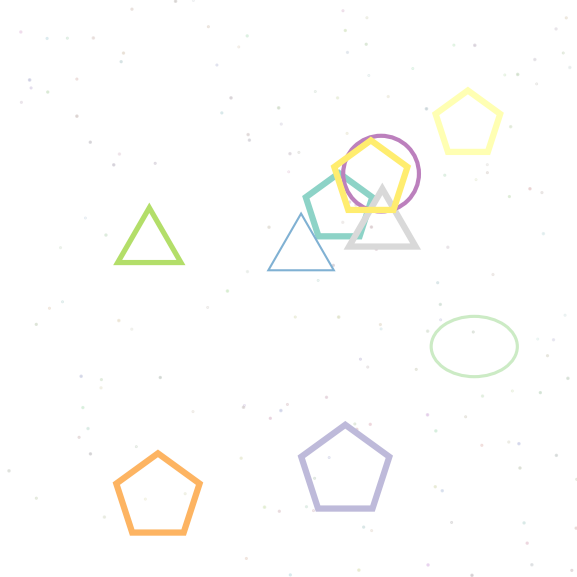[{"shape": "pentagon", "thickness": 3, "radius": 0.3, "center": [0.587, 0.639]}, {"shape": "pentagon", "thickness": 3, "radius": 0.29, "center": [0.81, 0.784]}, {"shape": "pentagon", "thickness": 3, "radius": 0.4, "center": [0.598, 0.183]}, {"shape": "triangle", "thickness": 1, "radius": 0.33, "center": [0.521, 0.564]}, {"shape": "pentagon", "thickness": 3, "radius": 0.38, "center": [0.273, 0.138]}, {"shape": "triangle", "thickness": 2.5, "radius": 0.32, "center": [0.259, 0.576]}, {"shape": "triangle", "thickness": 3, "radius": 0.33, "center": [0.662, 0.605]}, {"shape": "circle", "thickness": 2, "radius": 0.33, "center": [0.66, 0.698]}, {"shape": "oval", "thickness": 1.5, "radius": 0.37, "center": [0.821, 0.399]}, {"shape": "pentagon", "thickness": 3, "radius": 0.33, "center": [0.642, 0.69]}]